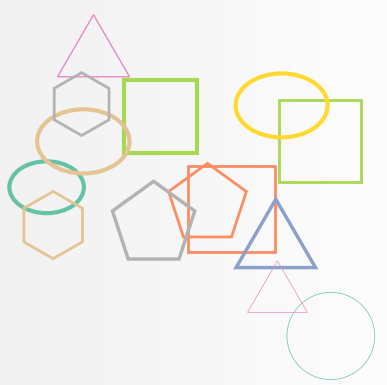[{"shape": "oval", "thickness": 3, "radius": 0.48, "center": [0.12, 0.514]}, {"shape": "circle", "thickness": 0.5, "radius": 0.57, "center": [0.854, 0.127]}, {"shape": "pentagon", "thickness": 2, "radius": 0.53, "center": [0.535, 0.47]}, {"shape": "square", "thickness": 2, "radius": 0.56, "center": [0.597, 0.458]}, {"shape": "triangle", "thickness": 2.5, "radius": 0.59, "center": [0.712, 0.364]}, {"shape": "triangle", "thickness": 1, "radius": 0.54, "center": [0.241, 0.854]}, {"shape": "triangle", "thickness": 0.5, "radius": 0.45, "center": [0.716, 0.233]}, {"shape": "square", "thickness": 3, "radius": 0.47, "center": [0.415, 0.698]}, {"shape": "square", "thickness": 2, "radius": 0.53, "center": [0.827, 0.634]}, {"shape": "oval", "thickness": 3, "radius": 0.59, "center": [0.727, 0.726]}, {"shape": "oval", "thickness": 3, "radius": 0.6, "center": [0.215, 0.633]}, {"shape": "hexagon", "thickness": 2, "radius": 0.44, "center": [0.137, 0.415]}, {"shape": "hexagon", "thickness": 2, "radius": 0.41, "center": [0.211, 0.73]}, {"shape": "pentagon", "thickness": 2.5, "radius": 0.56, "center": [0.396, 0.417]}]